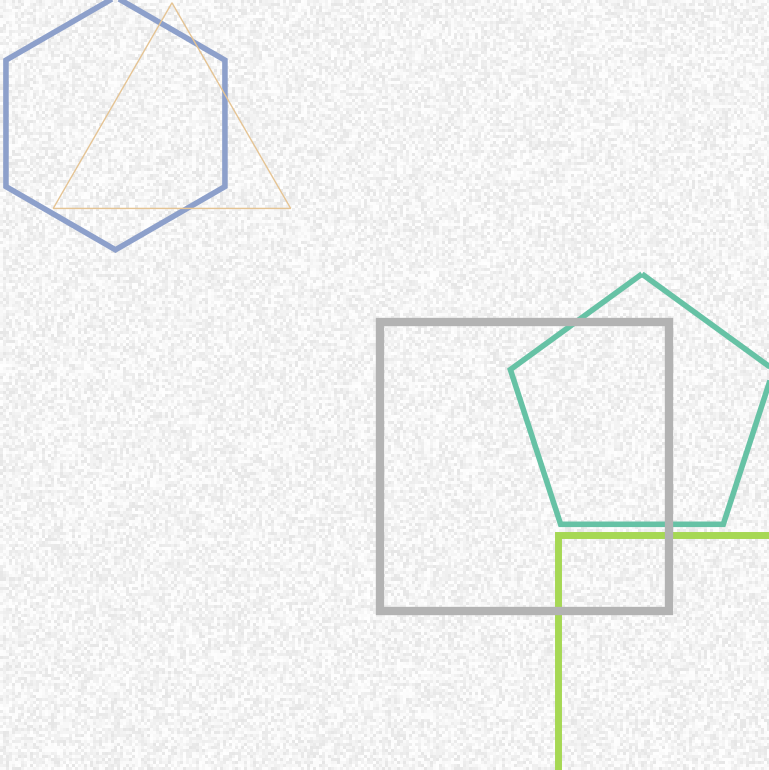[{"shape": "pentagon", "thickness": 2, "radius": 0.9, "center": [0.834, 0.464]}, {"shape": "hexagon", "thickness": 2, "radius": 0.82, "center": [0.15, 0.84]}, {"shape": "square", "thickness": 2.5, "radius": 0.87, "center": [0.9, 0.13]}, {"shape": "triangle", "thickness": 0.5, "radius": 0.89, "center": [0.223, 0.818]}, {"shape": "square", "thickness": 3, "radius": 0.94, "center": [0.681, 0.394]}]